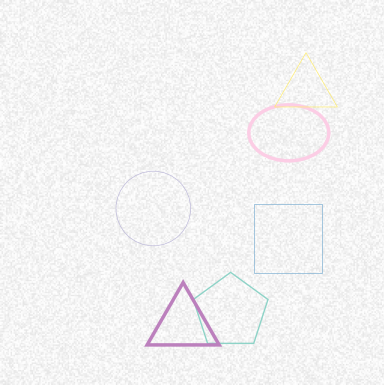[{"shape": "pentagon", "thickness": 1, "radius": 0.51, "center": [0.599, 0.191]}, {"shape": "circle", "thickness": 0.5, "radius": 0.48, "center": [0.398, 0.458]}, {"shape": "square", "thickness": 0.5, "radius": 0.44, "center": [0.749, 0.38]}, {"shape": "oval", "thickness": 2.5, "radius": 0.52, "center": [0.75, 0.655]}, {"shape": "triangle", "thickness": 2.5, "radius": 0.54, "center": [0.476, 0.158]}, {"shape": "triangle", "thickness": 0.5, "radius": 0.47, "center": [0.795, 0.769]}]